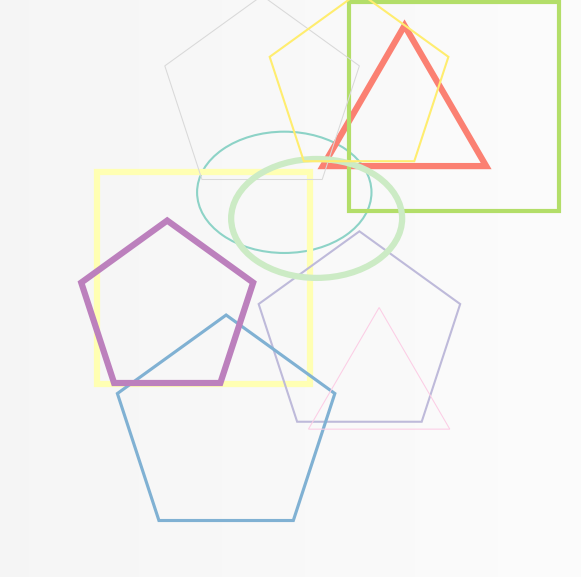[{"shape": "oval", "thickness": 1, "radius": 0.75, "center": [0.489, 0.666]}, {"shape": "square", "thickness": 3, "radius": 0.92, "center": [0.35, 0.518]}, {"shape": "pentagon", "thickness": 1, "radius": 0.91, "center": [0.618, 0.416]}, {"shape": "triangle", "thickness": 3, "radius": 0.81, "center": [0.696, 0.793]}, {"shape": "pentagon", "thickness": 1.5, "radius": 0.98, "center": [0.389, 0.257]}, {"shape": "square", "thickness": 2, "radius": 0.9, "center": [0.782, 0.814]}, {"shape": "triangle", "thickness": 0.5, "radius": 0.7, "center": [0.652, 0.326]}, {"shape": "pentagon", "thickness": 0.5, "radius": 0.88, "center": [0.451, 0.831]}, {"shape": "pentagon", "thickness": 3, "radius": 0.78, "center": [0.288, 0.462]}, {"shape": "oval", "thickness": 3, "radius": 0.74, "center": [0.545, 0.621]}, {"shape": "pentagon", "thickness": 1, "radius": 0.81, "center": [0.618, 0.851]}]